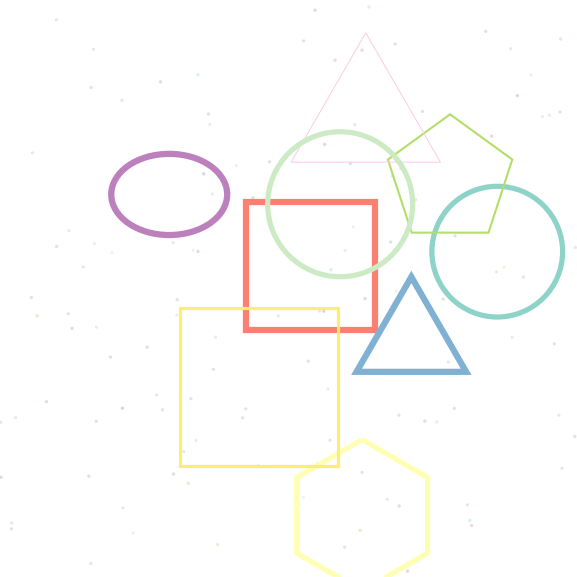[{"shape": "circle", "thickness": 2.5, "radius": 0.57, "center": [0.861, 0.563]}, {"shape": "hexagon", "thickness": 2.5, "radius": 0.65, "center": [0.627, 0.107]}, {"shape": "square", "thickness": 3, "radius": 0.55, "center": [0.538, 0.538]}, {"shape": "triangle", "thickness": 3, "radius": 0.55, "center": [0.712, 0.41]}, {"shape": "pentagon", "thickness": 1, "radius": 0.57, "center": [0.779, 0.688]}, {"shape": "triangle", "thickness": 0.5, "radius": 0.75, "center": [0.633, 0.793]}, {"shape": "oval", "thickness": 3, "radius": 0.5, "center": [0.293, 0.662]}, {"shape": "circle", "thickness": 2.5, "radius": 0.63, "center": [0.589, 0.645]}, {"shape": "square", "thickness": 1.5, "radius": 0.68, "center": [0.449, 0.329]}]